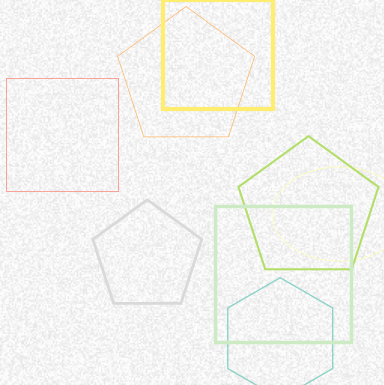[{"shape": "hexagon", "thickness": 1, "radius": 0.79, "center": [0.728, 0.121]}, {"shape": "oval", "thickness": 0.5, "radius": 0.87, "center": [0.881, 0.444]}, {"shape": "square", "thickness": 0.5, "radius": 0.73, "center": [0.161, 0.651]}, {"shape": "pentagon", "thickness": 0.5, "radius": 0.94, "center": [0.483, 0.796]}, {"shape": "pentagon", "thickness": 1.5, "radius": 0.96, "center": [0.801, 0.455]}, {"shape": "pentagon", "thickness": 2, "radius": 0.74, "center": [0.383, 0.332]}, {"shape": "square", "thickness": 2.5, "radius": 0.88, "center": [0.735, 0.288]}, {"shape": "square", "thickness": 3, "radius": 0.71, "center": [0.566, 0.859]}]